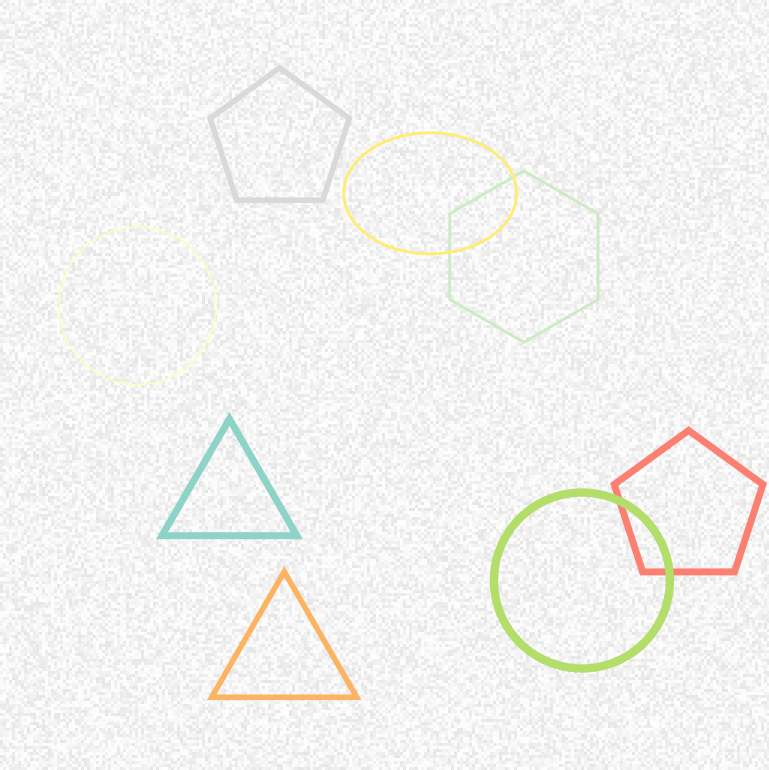[{"shape": "triangle", "thickness": 2.5, "radius": 0.51, "center": [0.298, 0.355]}, {"shape": "circle", "thickness": 0.5, "radius": 0.51, "center": [0.179, 0.603]}, {"shape": "pentagon", "thickness": 2.5, "radius": 0.51, "center": [0.894, 0.339]}, {"shape": "triangle", "thickness": 2, "radius": 0.54, "center": [0.369, 0.149]}, {"shape": "circle", "thickness": 3, "radius": 0.57, "center": [0.756, 0.246]}, {"shape": "pentagon", "thickness": 2, "radius": 0.47, "center": [0.363, 0.817]}, {"shape": "hexagon", "thickness": 1, "radius": 0.56, "center": [0.68, 0.667]}, {"shape": "oval", "thickness": 1, "radius": 0.56, "center": [0.559, 0.749]}]